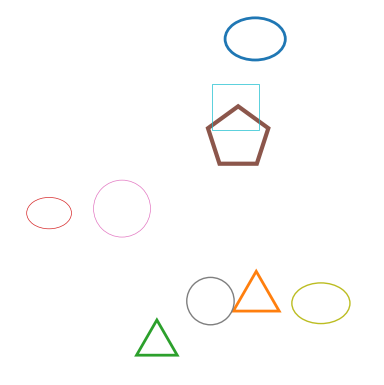[{"shape": "oval", "thickness": 2, "radius": 0.39, "center": [0.663, 0.899]}, {"shape": "triangle", "thickness": 2, "radius": 0.34, "center": [0.666, 0.226]}, {"shape": "triangle", "thickness": 2, "radius": 0.3, "center": [0.407, 0.108]}, {"shape": "oval", "thickness": 0.5, "radius": 0.29, "center": [0.127, 0.446]}, {"shape": "pentagon", "thickness": 3, "radius": 0.41, "center": [0.619, 0.641]}, {"shape": "circle", "thickness": 0.5, "radius": 0.37, "center": [0.317, 0.458]}, {"shape": "circle", "thickness": 1, "radius": 0.31, "center": [0.547, 0.218]}, {"shape": "oval", "thickness": 1, "radius": 0.38, "center": [0.834, 0.212]}, {"shape": "square", "thickness": 0.5, "radius": 0.3, "center": [0.611, 0.722]}]